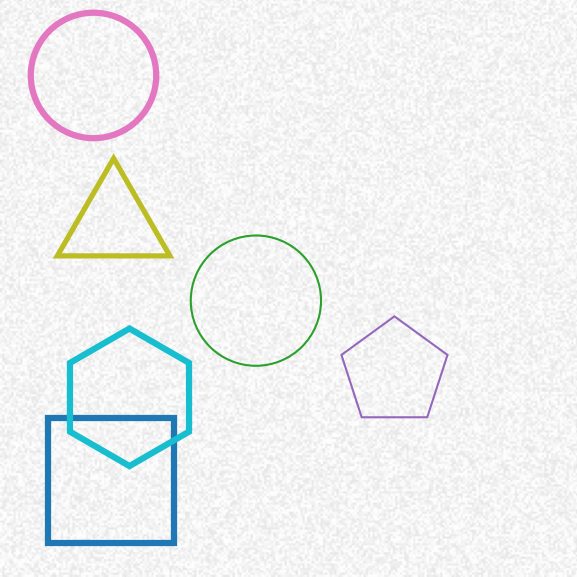[{"shape": "square", "thickness": 3, "radius": 0.54, "center": [0.192, 0.166]}, {"shape": "circle", "thickness": 1, "radius": 0.56, "center": [0.443, 0.479]}, {"shape": "pentagon", "thickness": 1, "radius": 0.48, "center": [0.683, 0.355]}, {"shape": "circle", "thickness": 3, "radius": 0.54, "center": [0.162, 0.868]}, {"shape": "triangle", "thickness": 2.5, "radius": 0.56, "center": [0.197, 0.612]}, {"shape": "hexagon", "thickness": 3, "radius": 0.6, "center": [0.224, 0.311]}]